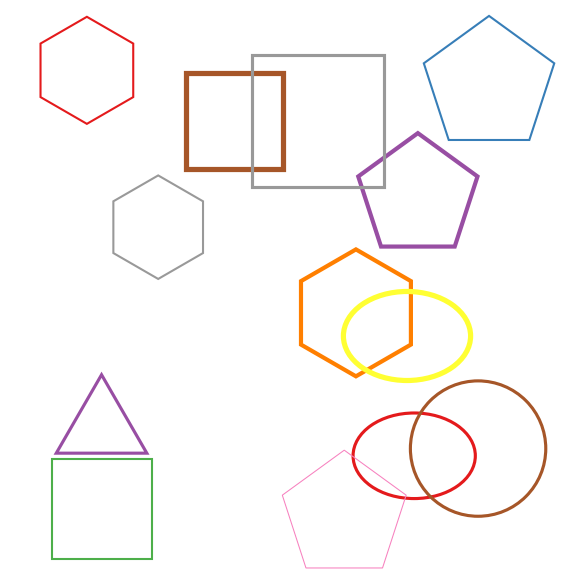[{"shape": "hexagon", "thickness": 1, "radius": 0.46, "center": [0.15, 0.877]}, {"shape": "oval", "thickness": 1.5, "radius": 0.53, "center": [0.717, 0.21]}, {"shape": "pentagon", "thickness": 1, "radius": 0.59, "center": [0.847, 0.853]}, {"shape": "square", "thickness": 1, "radius": 0.43, "center": [0.177, 0.118]}, {"shape": "pentagon", "thickness": 2, "radius": 0.54, "center": [0.724, 0.66]}, {"shape": "triangle", "thickness": 1.5, "radius": 0.45, "center": [0.176, 0.26]}, {"shape": "hexagon", "thickness": 2, "radius": 0.55, "center": [0.616, 0.457]}, {"shape": "oval", "thickness": 2.5, "radius": 0.55, "center": [0.705, 0.417]}, {"shape": "square", "thickness": 2.5, "radius": 0.42, "center": [0.406, 0.79]}, {"shape": "circle", "thickness": 1.5, "radius": 0.59, "center": [0.828, 0.222]}, {"shape": "pentagon", "thickness": 0.5, "radius": 0.56, "center": [0.596, 0.107]}, {"shape": "square", "thickness": 1.5, "radius": 0.57, "center": [0.551, 0.79]}, {"shape": "hexagon", "thickness": 1, "radius": 0.45, "center": [0.274, 0.606]}]